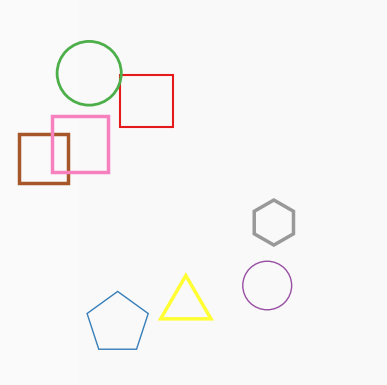[{"shape": "square", "thickness": 1.5, "radius": 0.34, "center": [0.378, 0.737]}, {"shape": "pentagon", "thickness": 1, "radius": 0.41, "center": [0.304, 0.16]}, {"shape": "circle", "thickness": 2, "radius": 0.41, "center": [0.23, 0.81]}, {"shape": "circle", "thickness": 1, "radius": 0.32, "center": [0.69, 0.258]}, {"shape": "triangle", "thickness": 2.5, "radius": 0.37, "center": [0.48, 0.209]}, {"shape": "square", "thickness": 2.5, "radius": 0.32, "center": [0.112, 0.589]}, {"shape": "square", "thickness": 2.5, "radius": 0.36, "center": [0.207, 0.625]}, {"shape": "hexagon", "thickness": 2.5, "radius": 0.29, "center": [0.707, 0.422]}]